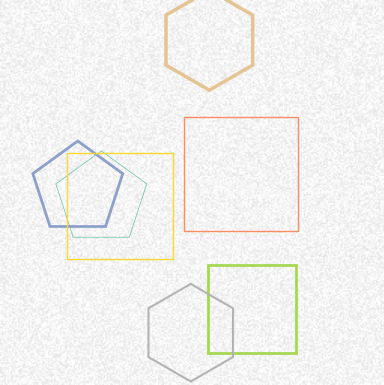[{"shape": "pentagon", "thickness": 0.5, "radius": 0.62, "center": [0.263, 0.484]}, {"shape": "square", "thickness": 1, "radius": 0.74, "center": [0.626, 0.548]}, {"shape": "pentagon", "thickness": 2, "radius": 0.61, "center": [0.202, 0.511]}, {"shape": "square", "thickness": 2, "radius": 0.57, "center": [0.654, 0.198]}, {"shape": "square", "thickness": 1, "radius": 0.69, "center": [0.311, 0.464]}, {"shape": "hexagon", "thickness": 2.5, "radius": 0.65, "center": [0.544, 0.896]}, {"shape": "hexagon", "thickness": 1.5, "radius": 0.63, "center": [0.495, 0.136]}]